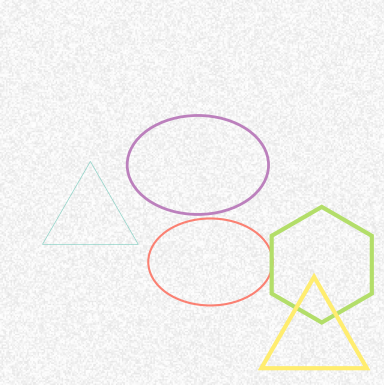[{"shape": "triangle", "thickness": 0.5, "radius": 0.72, "center": [0.235, 0.437]}, {"shape": "oval", "thickness": 1.5, "radius": 0.81, "center": [0.546, 0.32]}, {"shape": "hexagon", "thickness": 3, "radius": 0.75, "center": [0.836, 0.312]}, {"shape": "oval", "thickness": 2, "radius": 0.92, "center": [0.514, 0.572]}, {"shape": "triangle", "thickness": 3, "radius": 0.79, "center": [0.816, 0.123]}]